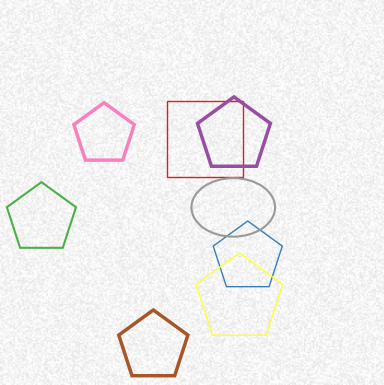[{"shape": "square", "thickness": 1, "radius": 0.49, "center": [0.534, 0.639]}, {"shape": "pentagon", "thickness": 1, "radius": 0.47, "center": [0.644, 0.332]}, {"shape": "pentagon", "thickness": 1.5, "radius": 0.47, "center": [0.108, 0.433]}, {"shape": "pentagon", "thickness": 2.5, "radius": 0.5, "center": [0.608, 0.649]}, {"shape": "pentagon", "thickness": 1, "radius": 0.59, "center": [0.622, 0.225]}, {"shape": "pentagon", "thickness": 2.5, "radius": 0.47, "center": [0.398, 0.1]}, {"shape": "pentagon", "thickness": 2.5, "radius": 0.41, "center": [0.27, 0.651]}, {"shape": "oval", "thickness": 1.5, "radius": 0.54, "center": [0.606, 0.461]}]